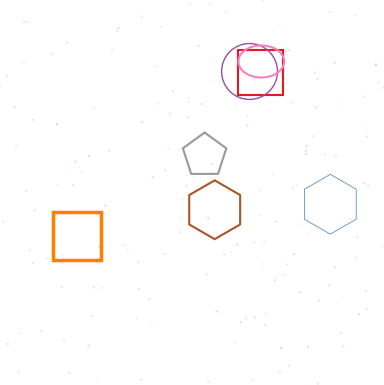[{"shape": "square", "thickness": 1.5, "radius": 0.29, "center": [0.678, 0.813]}, {"shape": "hexagon", "thickness": 0.5, "radius": 0.39, "center": [0.858, 0.47]}, {"shape": "circle", "thickness": 1, "radius": 0.36, "center": [0.648, 0.814]}, {"shape": "square", "thickness": 2.5, "radius": 0.31, "center": [0.2, 0.387]}, {"shape": "hexagon", "thickness": 1.5, "radius": 0.38, "center": [0.558, 0.455]}, {"shape": "oval", "thickness": 1.5, "radius": 0.3, "center": [0.679, 0.84]}, {"shape": "pentagon", "thickness": 1.5, "radius": 0.3, "center": [0.531, 0.596]}]